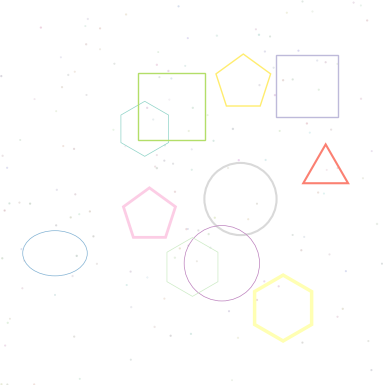[{"shape": "hexagon", "thickness": 0.5, "radius": 0.36, "center": [0.376, 0.665]}, {"shape": "hexagon", "thickness": 2.5, "radius": 0.43, "center": [0.735, 0.2]}, {"shape": "square", "thickness": 1, "radius": 0.4, "center": [0.797, 0.776]}, {"shape": "triangle", "thickness": 1.5, "radius": 0.34, "center": [0.846, 0.558]}, {"shape": "oval", "thickness": 0.5, "radius": 0.42, "center": [0.143, 0.342]}, {"shape": "square", "thickness": 1, "radius": 0.43, "center": [0.446, 0.724]}, {"shape": "pentagon", "thickness": 2, "radius": 0.36, "center": [0.388, 0.441]}, {"shape": "circle", "thickness": 1.5, "radius": 0.47, "center": [0.625, 0.483]}, {"shape": "circle", "thickness": 0.5, "radius": 0.49, "center": [0.576, 0.316]}, {"shape": "hexagon", "thickness": 0.5, "radius": 0.38, "center": [0.5, 0.307]}, {"shape": "pentagon", "thickness": 1, "radius": 0.37, "center": [0.632, 0.785]}]